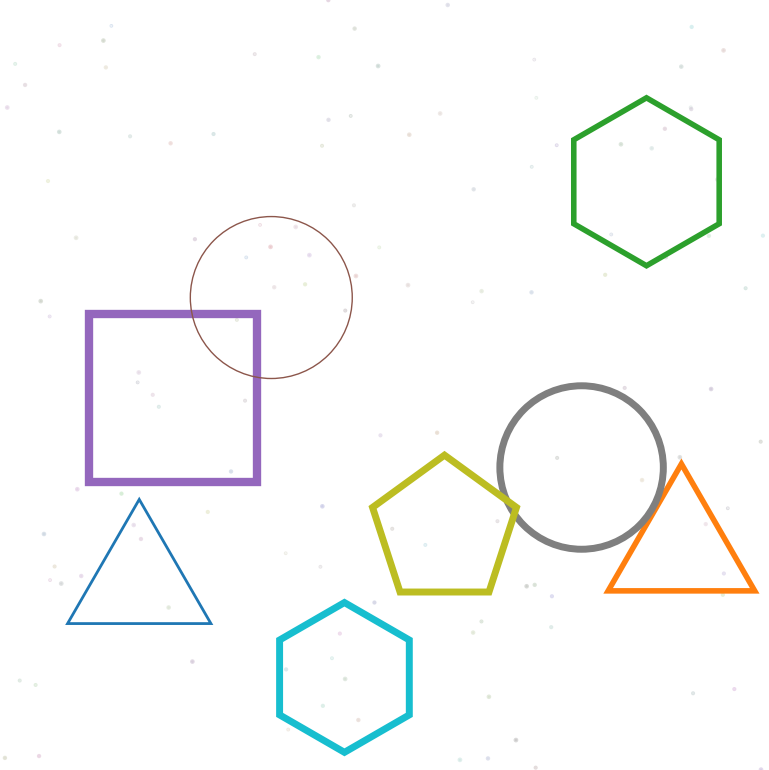[{"shape": "triangle", "thickness": 1, "radius": 0.54, "center": [0.181, 0.244]}, {"shape": "triangle", "thickness": 2, "radius": 0.55, "center": [0.885, 0.288]}, {"shape": "hexagon", "thickness": 2, "radius": 0.55, "center": [0.84, 0.764]}, {"shape": "square", "thickness": 3, "radius": 0.55, "center": [0.225, 0.483]}, {"shape": "circle", "thickness": 0.5, "radius": 0.53, "center": [0.352, 0.614]}, {"shape": "circle", "thickness": 2.5, "radius": 0.53, "center": [0.755, 0.393]}, {"shape": "pentagon", "thickness": 2.5, "radius": 0.49, "center": [0.577, 0.311]}, {"shape": "hexagon", "thickness": 2.5, "radius": 0.49, "center": [0.447, 0.12]}]